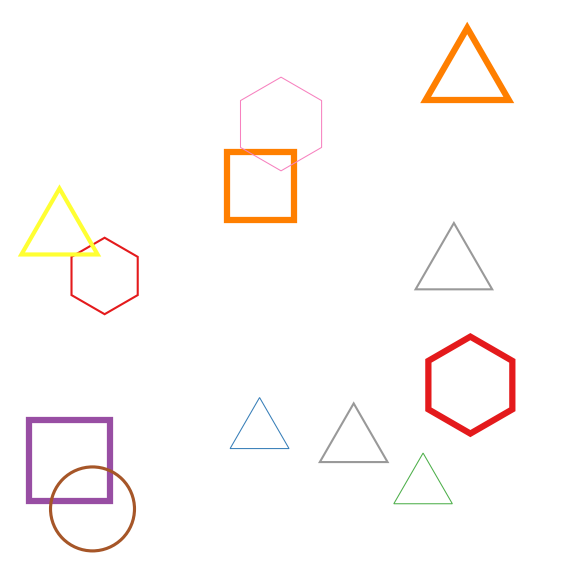[{"shape": "hexagon", "thickness": 1, "radius": 0.33, "center": [0.181, 0.521]}, {"shape": "hexagon", "thickness": 3, "radius": 0.42, "center": [0.814, 0.332]}, {"shape": "triangle", "thickness": 0.5, "radius": 0.29, "center": [0.449, 0.252]}, {"shape": "triangle", "thickness": 0.5, "radius": 0.29, "center": [0.733, 0.156]}, {"shape": "square", "thickness": 3, "radius": 0.35, "center": [0.12, 0.201]}, {"shape": "triangle", "thickness": 3, "radius": 0.42, "center": [0.809, 0.868]}, {"shape": "square", "thickness": 3, "radius": 0.29, "center": [0.451, 0.677]}, {"shape": "triangle", "thickness": 2, "radius": 0.38, "center": [0.103, 0.597]}, {"shape": "circle", "thickness": 1.5, "radius": 0.36, "center": [0.16, 0.118]}, {"shape": "hexagon", "thickness": 0.5, "radius": 0.41, "center": [0.487, 0.784]}, {"shape": "triangle", "thickness": 1, "radius": 0.34, "center": [0.612, 0.233]}, {"shape": "triangle", "thickness": 1, "radius": 0.38, "center": [0.786, 0.536]}]